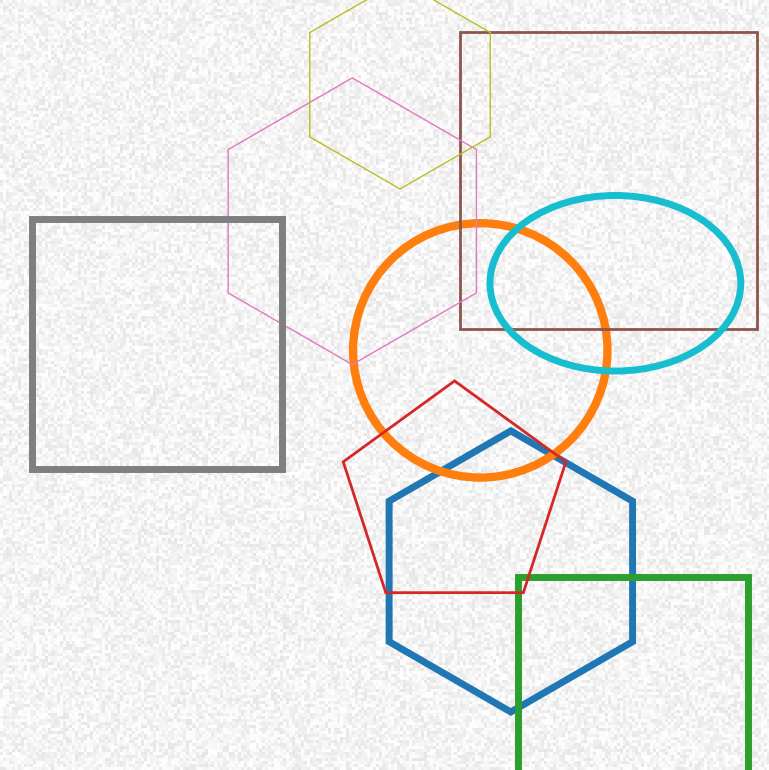[{"shape": "hexagon", "thickness": 2.5, "radius": 0.91, "center": [0.663, 0.258]}, {"shape": "circle", "thickness": 3, "radius": 0.83, "center": [0.624, 0.545]}, {"shape": "square", "thickness": 2.5, "radius": 0.75, "center": [0.822, 0.1]}, {"shape": "pentagon", "thickness": 1, "radius": 0.76, "center": [0.59, 0.353]}, {"shape": "square", "thickness": 1, "radius": 0.96, "center": [0.79, 0.766]}, {"shape": "hexagon", "thickness": 0.5, "radius": 0.93, "center": [0.458, 0.713]}, {"shape": "square", "thickness": 2.5, "radius": 0.81, "center": [0.204, 0.553]}, {"shape": "hexagon", "thickness": 0.5, "radius": 0.68, "center": [0.519, 0.89]}, {"shape": "oval", "thickness": 2.5, "radius": 0.81, "center": [0.799, 0.632]}]